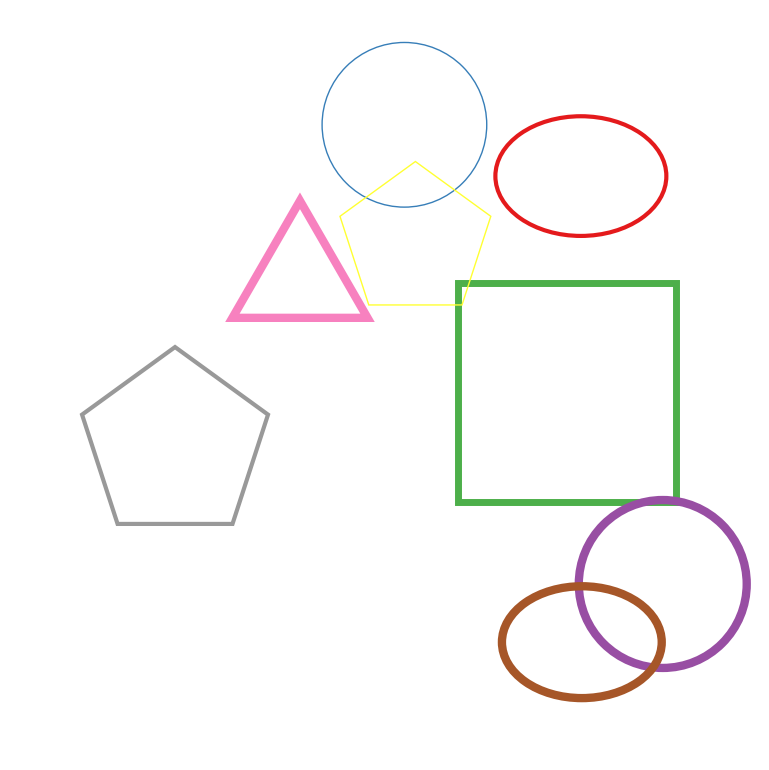[{"shape": "oval", "thickness": 1.5, "radius": 0.56, "center": [0.754, 0.771]}, {"shape": "circle", "thickness": 0.5, "radius": 0.53, "center": [0.525, 0.838]}, {"shape": "square", "thickness": 2.5, "radius": 0.71, "center": [0.737, 0.49]}, {"shape": "circle", "thickness": 3, "radius": 0.55, "center": [0.861, 0.242]}, {"shape": "pentagon", "thickness": 0.5, "radius": 0.51, "center": [0.539, 0.687]}, {"shape": "oval", "thickness": 3, "radius": 0.52, "center": [0.756, 0.166]}, {"shape": "triangle", "thickness": 3, "radius": 0.51, "center": [0.39, 0.638]}, {"shape": "pentagon", "thickness": 1.5, "radius": 0.63, "center": [0.227, 0.422]}]